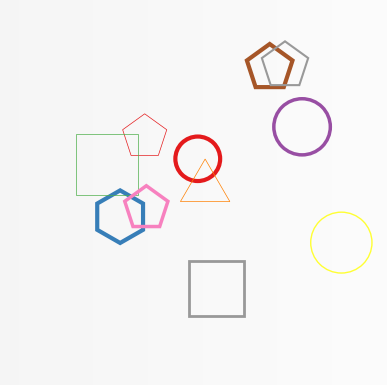[{"shape": "pentagon", "thickness": 0.5, "radius": 0.3, "center": [0.373, 0.645]}, {"shape": "circle", "thickness": 3, "radius": 0.29, "center": [0.51, 0.588]}, {"shape": "hexagon", "thickness": 3, "radius": 0.34, "center": [0.31, 0.437]}, {"shape": "square", "thickness": 0.5, "radius": 0.4, "center": [0.276, 0.573]}, {"shape": "circle", "thickness": 2.5, "radius": 0.36, "center": [0.78, 0.671]}, {"shape": "triangle", "thickness": 0.5, "radius": 0.37, "center": [0.529, 0.513]}, {"shape": "circle", "thickness": 1, "radius": 0.4, "center": [0.881, 0.37]}, {"shape": "pentagon", "thickness": 3, "radius": 0.31, "center": [0.696, 0.824]}, {"shape": "pentagon", "thickness": 2.5, "radius": 0.29, "center": [0.378, 0.459]}, {"shape": "square", "thickness": 2, "radius": 0.36, "center": [0.558, 0.25]}, {"shape": "pentagon", "thickness": 1.5, "radius": 0.31, "center": [0.736, 0.83]}]